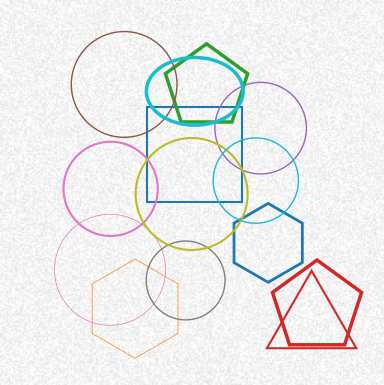[{"shape": "hexagon", "thickness": 2, "radius": 0.51, "center": [0.697, 0.369]}, {"shape": "square", "thickness": 1.5, "radius": 0.62, "center": [0.506, 0.599]}, {"shape": "hexagon", "thickness": 0.5, "radius": 0.64, "center": [0.351, 0.198]}, {"shape": "pentagon", "thickness": 2.5, "radius": 0.56, "center": [0.536, 0.774]}, {"shape": "pentagon", "thickness": 2.5, "radius": 0.61, "center": [0.823, 0.203]}, {"shape": "triangle", "thickness": 1.5, "radius": 0.67, "center": [0.809, 0.163]}, {"shape": "circle", "thickness": 1, "radius": 0.59, "center": [0.677, 0.667]}, {"shape": "circle", "thickness": 1, "radius": 0.69, "center": [0.322, 0.781]}, {"shape": "circle", "thickness": 0.5, "radius": 0.72, "center": [0.286, 0.299]}, {"shape": "circle", "thickness": 1.5, "radius": 0.61, "center": [0.287, 0.509]}, {"shape": "circle", "thickness": 1, "radius": 0.51, "center": [0.482, 0.272]}, {"shape": "circle", "thickness": 1.5, "radius": 0.73, "center": [0.498, 0.496]}, {"shape": "circle", "thickness": 1, "radius": 0.55, "center": [0.664, 0.531]}, {"shape": "oval", "thickness": 2.5, "radius": 0.63, "center": [0.506, 0.763]}]